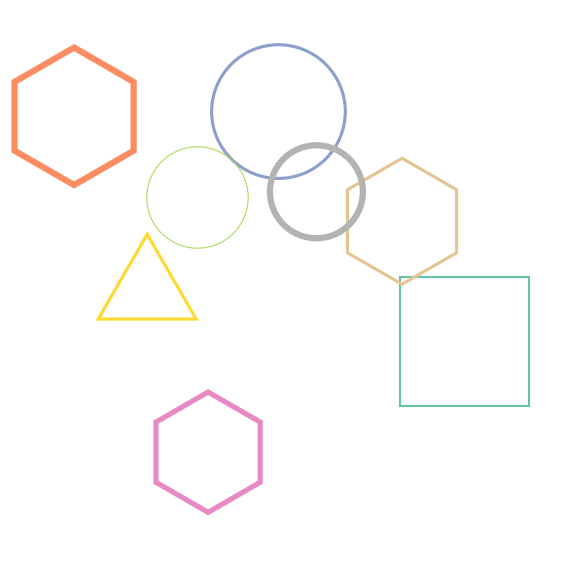[{"shape": "square", "thickness": 1, "radius": 0.56, "center": [0.805, 0.408]}, {"shape": "hexagon", "thickness": 3, "radius": 0.6, "center": [0.128, 0.798]}, {"shape": "circle", "thickness": 1.5, "radius": 0.58, "center": [0.482, 0.806]}, {"shape": "hexagon", "thickness": 2.5, "radius": 0.52, "center": [0.36, 0.216]}, {"shape": "circle", "thickness": 0.5, "radius": 0.44, "center": [0.342, 0.657]}, {"shape": "triangle", "thickness": 1.5, "radius": 0.49, "center": [0.255, 0.496]}, {"shape": "hexagon", "thickness": 1.5, "radius": 0.55, "center": [0.696, 0.616]}, {"shape": "circle", "thickness": 3, "radius": 0.4, "center": [0.548, 0.667]}]